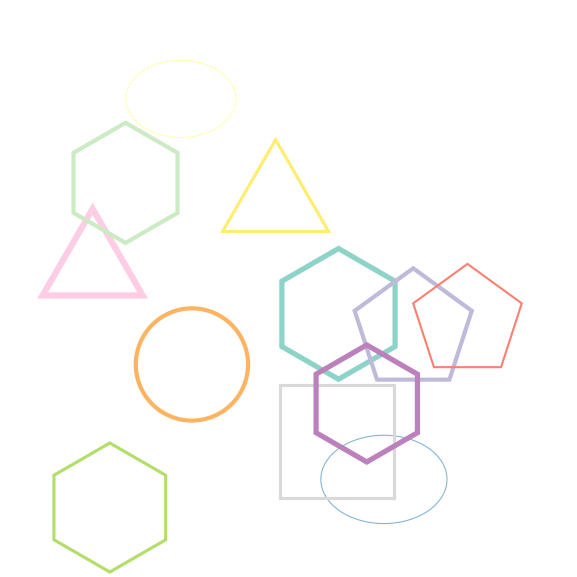[{"shape": "hexagon", "thickness": 2.5, "radius": 0.57, "center": [0.586, 0.456]}, {"shape": "oval", "thickness": 0.5, "radius": 0.48, "center": [0.313, 0.828]}, {"shape": "pentagon", "thickness": 2, "radius": 0.53, "center": [0.716, 0.428]}, {"shape": "pentagon", "thickness": 1, "radius": 0.49, "center": [0.809, 0.443]}, {"shape": "oval", "thickness": 0.5, "radius": 0.55, "center": [0.665, 0.169]}, {"shape": "circle", "thickness": 2, "radius": 0.49, "center": [0.332, 0.368]}, {"shape": "hexagon", "thickness": 1.5, "radius": 0.56, "center": [0.19, 0.12]}, {"shape": "triangle", "thickness": 3, "radius": 0.5, "center": [0.16, 0.538]}, {"shape": "square", "thickness": 1.5, "radius": 0.49, "center": [0.583, 0.235]}, {"shape": "hexagon", "thickness": 2.5, "radius": 0.51, "center": [0.635, 0.301]}, {"shape": "hexagon", "thickness": 2, "radius": 0.52, "center": [0.217, 0.683]}, {"shape": "triangle", "thickness": 1.5, "radius": 0.53, "center": [0.477, 0.651]}]